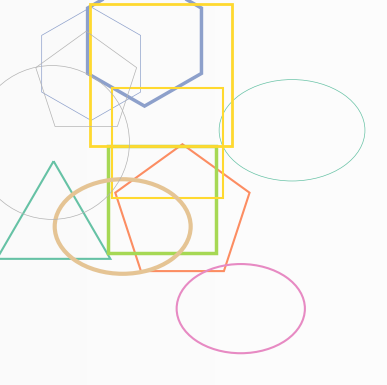[{"shape": "oval", "thickness": 0.5, "radius": 0.94, "center": [0.754, 0.662]}, {"shape": "triangle", "thickness": 1.5, "radius": 0.85, "center": [0.138, 0.412]}, {"shape": "pentagon", "thickness": 1.5, "radius": 0.91, "center": [0.471, 0.443]}, {"shape": "hexagon", "thickness": 2.5, "radius": 0.85, "center": [0.373, 0.894]}, {"shape": "hexagon", "thickness": 0.5, "radius": 0.74, "center": [0.235, 0.834]}, {"shape": "oval", "thickness": 1.5, "radius": 0.83, "center": [0.621, 0.198]}, {"shape": "square", "thickness": 2.5, "radius": 0.69, "center": [0.418, 0.481]}, {"shape": "square", "thickness": 2, "radius": 0.92, "center": [0.416, 0.806]}, {"shape": "square", "thickness": 1.5, "radius": 0.72, "center": [0.433, 0.628]}, {"shape": "oval", "thickness": 3, "radius": 0.88, "center": [0.317, 0.412]}, {"shape": "pentagon", "thickness": 0.5, "radius": 0.68, "center": [0.222, 0.782]}, {"shape": "circle", "thickness": 0.5, "radius": 1.0, "center": [0.134, 0.63]}]